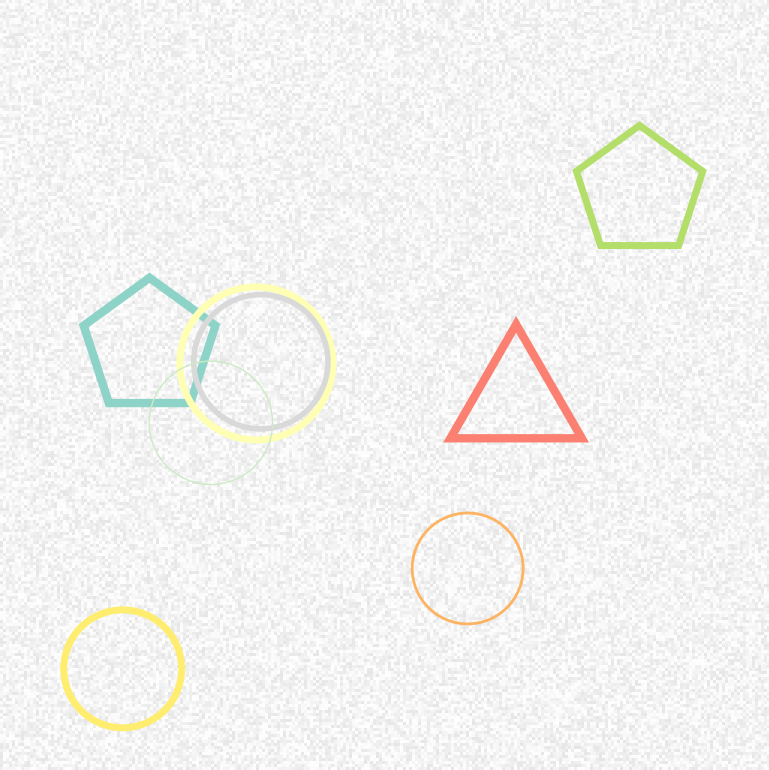[{"shape": "pentagon", "thickness": 3, "radius": 0.45, "center": [0.194, 0.549]}, {"shape": "circle", "thickness": 2.5, "radius": 0.5, "center": [0.333, 0.528]}, {"shape": "triangle", "thickness": 3, "radius": 0.49, "center": [0.67, 0.48]}, {"shape": "circle", "thickness": 1, "radius": 0.36, "center": [0.607, 0.262]}, {"shape": "pentagon", "thickness": 2.5, "radius": 0.43, "center": [0.831, 0.751]}, {"shape": "circle", "thickness": 2, "radius": 0.44, "center": [0.339, 0.53]}, {"shape": "circle", "thickness": 0.5, "radius": 0.4, "center": [0.274, 0.451]}, {"shape": "circle", "thickness": 2.5, "radius": 0.38, "center": [0.159, 0.131]}]